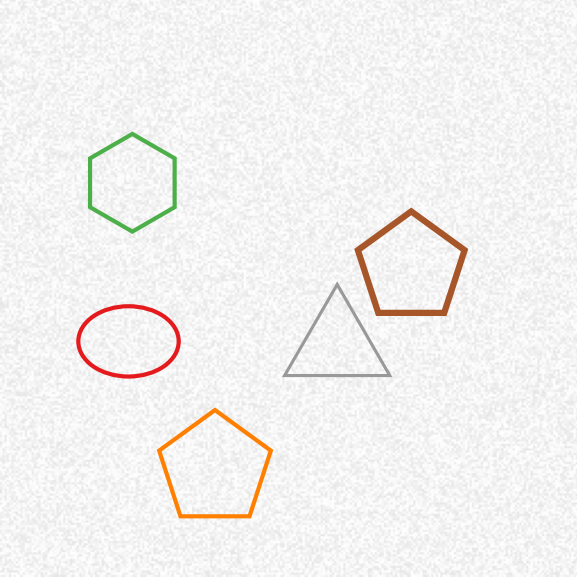[{"shape": "oval", "thickness": 2, "radius": 0.43, "center": [0.223, 0.408]}, {"shape": "hexagon", "thickness": 2, "radius": 0.42, "center": [0.229, 0.683]}, {"shape": "pentagon", "thickness": 2, "radius": 0.51, "center": [0.372, 0.187]}, {"shape": "pentagon", "thickness": 3, "radius": 0.49, "center": [0.712, 0.536]}, {"shape": "triangle", "thickness": 1.5, "radius": 0.53, "center": [0.584, 0.401]}]